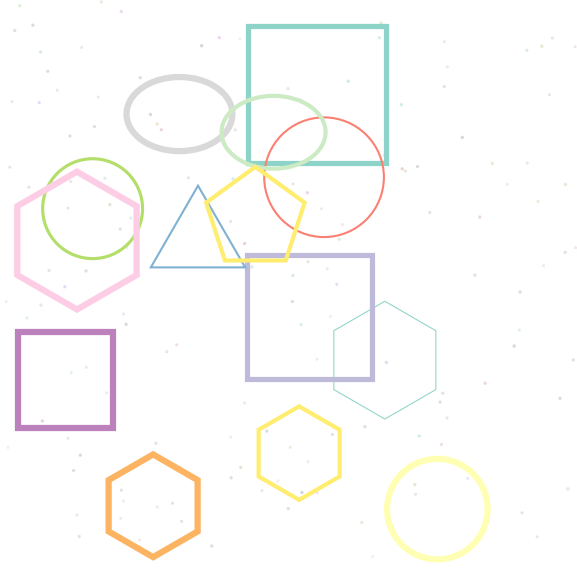[{"shape": "square", "thickness": 2.5, "radius": 0.6, "center": [0.549, 0.835]}, {"shape": "hexagon", "thickness": 0.5, "radius": 0.51, "center": [0.666, 0.375]}, {"shape": "circle", "thickness": 3, "radius": 0.44, "center": [0.757, 0.118]}, {"shape": "square", "thickness": 2.5, "radius": 0.54, "center": [0.536, 0.45]}, {"shape": "circle", "thickness": 1, "radius": 0.52, "center": [0.561, 0.692]}, {"shape": "triangle", "thickness": 1, "radius": 0.47, "center": [0.343, 0.583]}, {"shape": "hexagon", "thickness": 3, "radius": 0.44, "center": [0.265, 0.123]}, {"shape": "circle", "thickness": 1.5, "radius": 0.43, "center": [0.16, 0.638]}, {"shape": "hexagon", "thickness": 3, "radius": 0.6, "center": [0.133, 0.583]}, {"shape": "oval", "thickness": 3, "radius": 0.46, "center": [0.311, 0.802]}, {"shape": "square", "thickness": 3, "radius": 0.41, "center": [0.114, 0.341]}, {"shape": "oval", "thickness": 2, "radius": 0.45, "center": [0.474, 0.77]}, {"shape": "hexagon", "thickness": 2, "radius": 0.4, "center": [0.518, 0.215]}, {"shape": "pentagon", "thickness": 2, "radius": 0.45, "center": [0.442, 0.621]}]